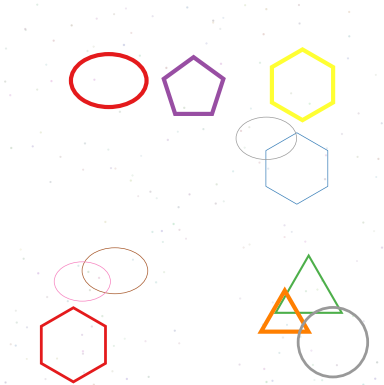[{"shape": "hexagon", "thickness": 2, "radius": 0.48, "center": [0.191, 0.104]}, {"shape": "oval", "thickness": 3, "radius": 0.49, "center": [0.282, 0.791]}, {"shape": "hexagon", "thickness": 0.5, "radius": 0.46, "center": [0.771, 0.562]}, {"shape": "triangle", "thickness": 1.5, "radius": 0.5, "center": [0.802, 0.237]}, {"shape": "pentagon", "thickness": 3, "radius": 0.41, "center": [0.503, 0.77]}, {"shape": "triangle", "thickness": 3, "radius": 0.36, "center": [0.74, 0.174]}, {"shape": "hexagon", "thickness": 3, "radius": 0.46, "center": [0.786, 0.78]}, {"shape": "oval", "thickness": 0.5, "radius": 0.43, "center": [0.299, 0.297]}, {"shape": "oval", "thickness": 0.5, "radius": 0.36, "center": [0.214, 0.269]}, {"shape": "circle", "thickness": 2, "radius": 0.45, "center": [0.865, 0.111]}, {"shape": "oval", "thickness": 0.5, "radius": 0.39, "center": [0.692, 0.641]}]